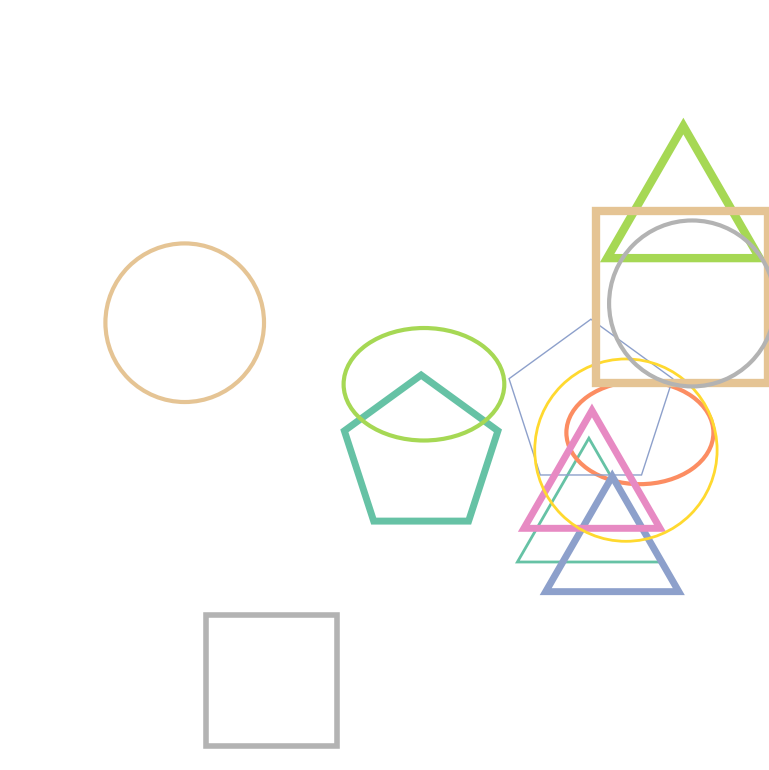[{"shape": "triangle", "thickness": 1, "radius": 0.54, "center": [0.765, 0.324]}, {"shape": "pentagon", "thickness": 2.5, "radius": 0.52, "center": [0.547, 0.408]}, {"shape": "oval", "thickness": 1.5, "radius": 0.48, "center": [0.831, 0.438]}, {"shape": "pentagon", "thickness": 0.5, "radius": 0.56, "center": [0.767, 0.474]}, {"shape": "triangle", "thickness": 2.5, "radius": 0.5, "center": [0.795, 0.282]}, {"shape": "triangle", "thickness": 2.5, "radius": 0.51, "center": [0.769, 0.365]}, {"shape": "triangle", "thickness": 3, "radius": 0.57, "center": [0.887, 0.722]}, {"shape": "oval", "thickness": 1.5, "radius": 0.52, "center": [0.551, 0.501]}, {"shape": "circle", "thickness": 1, "radius": 0.59, "center": [0.813, 0.415]}, {"shape": "circle", "thickness": 1.5, "radius": 0.51, "center": [0.24, 0.581]}, {"shape": "square", "thickness": 3, "radius": 0.56, "center": [0.886, 0.614]}, {"shape": "circle", "thickness": 1.5, "radius": 0.54, "center": [0.899, 0.606]}, {"shape": "square", "thickness": 2, "radius": 0.42, "center": [0.353, 0.117]}]